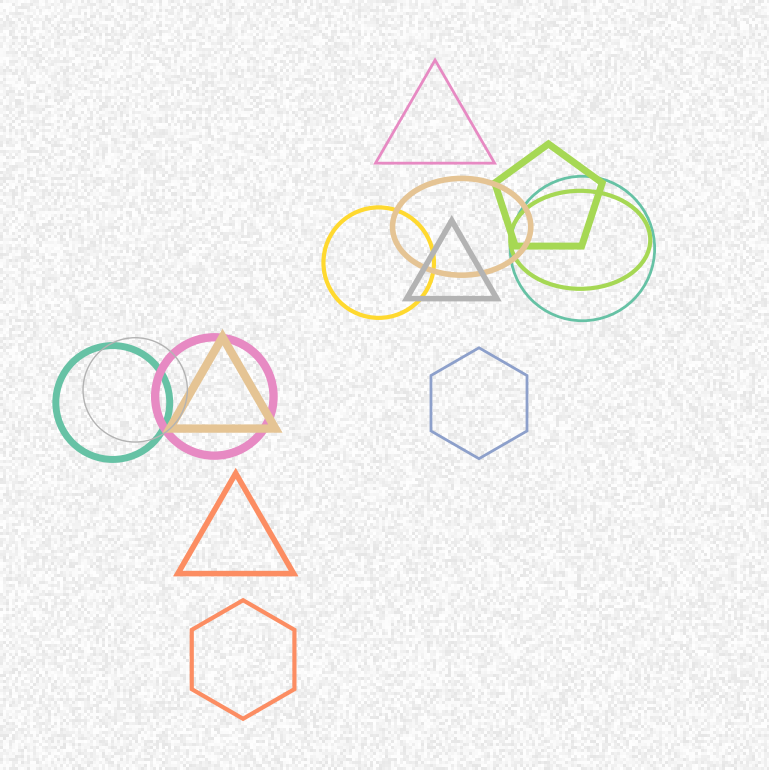[{"shape": "circle", "thickness": 1, "radius": 0.47, "center": [0.756, 0.677]}, {"shape": "circle", "thickness": 2.5, "radius": 0.37, "center": [0.146, 0.477]}, {"shape": "triangle", "thickness": 2, "radius": 0.43, "center": [0.306, 0.298]}, {"shape": "hexagon", "thickness": 1.5, "radius": 0.38, "center": [0.316, 0.144]}, {"shape": "hexagon", "thickness": 1, "radius": 0.36, "center": [0.622, 0.476]}, {"shape": "triangle", "thickness": 1, "radius": 0.45, "center": [0.565, 0.833]}, {"shape": "circle", "thickness": 3, "radius": 0.38, "center": [0.278, 0.485]}, {"shape": "oval", "thickness": 1.5, "radius": 0.45, "center": [0.754, 0.689]}, {"shape": "pentagon", "thickness": 2.5, "radius": 0.37, "center": [0.712, 0.74]}, {"shape": "circle", "thickness": 1.5, "radius": 0.36, "center": [0.492, 0.659]}, {"shape": "oval", "thickness": 2, "radius": 0.45, "center": [0.6, 0.705]}, {"shape": "triangle", "thickness": 3, "radius": 0.4, "center": [0.289, 0.483]}, {"shape": "circle", "thickness": 0.5, "radius": 0.34, "center": [0.176, 0.494]}, {"shape": "triangle", "thickness": 2, "radius": 0.34, "center": [0.587, 0.646]}]